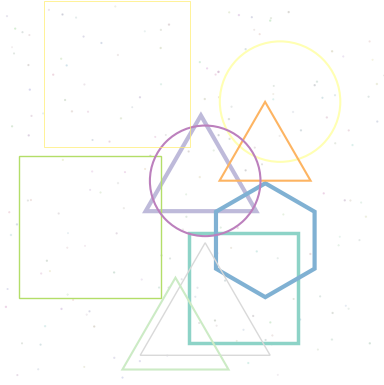[{"shape": "square", "thickness": 2.5, "radius": 0.71, "center": [0.632, 0.252]}, {"shape": "circle", "thickness": 1.5, "radius": 0.78, "center": [0.727, 0.736]}, {"shape": "triangle", "thickness": 3, "radius": 0.83, "center": [0.522, 0.534]}, {"shape": "hexagon", "thickness": 3, "radius": 0.74, "center": [0.689, 0.376]}, {"shape": "triangle", "thickness": 1.5, "radius": 0.68, "center": [0.689, 0.599]}, {"shape": "square", "thickness": 1, "radius": 0.92, "center": [0.233, 0.41]}, {"shape": "triangle", "thickness": 1, "radius": 0.97, "center": [0.533, 0.175]}, {"shape": "circle", "thickness": 1.5, "radius": 0.72, "center": [0.533, 0.53]}, {"shape": "triangle", "thickness": 1.5, "radius": 0.8, "center": [0.456, 0.12]}, {"shape": "square", "thickness": 0.5, "radius": 0.95, "center": [0.304, 0.807]}]